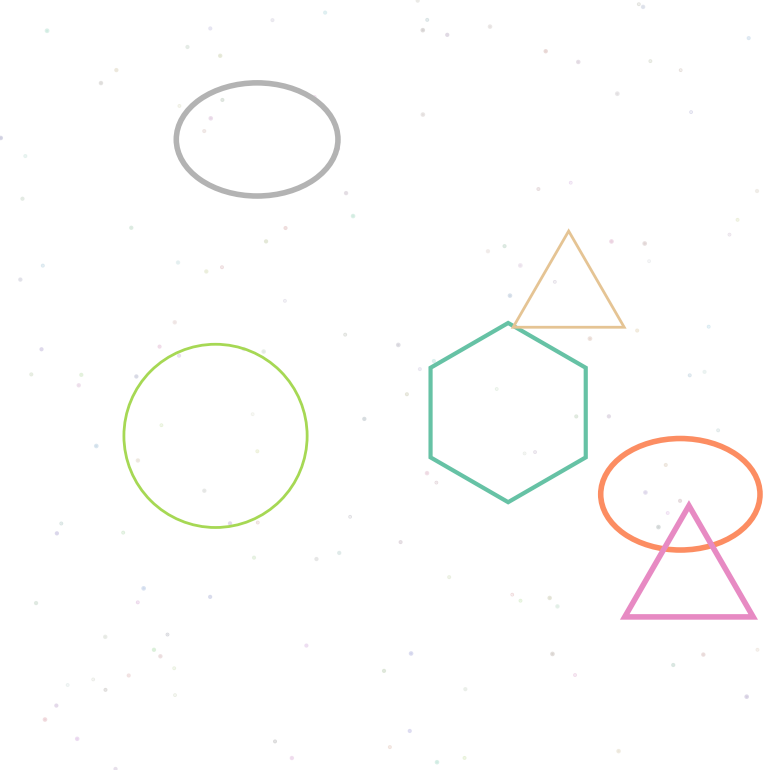[{"shape": "hexagon", "thickness": 1.5, "radius": 0.58, "center": [0.66, 0.464]}, {"shape": "oval", "thickness": 2, "radius": 0.52, "center": [0.884, 0.358]}, {"shape": "triangle", "thickness": 2, "radius": 0.48, "center": [0.895, 0.247]}, {"shape": "circle", "thickness": 1, "radius": 0.59, "center": [0.28, 0.434]}, {"shape": "triangle", "thickness": 1, "radius": 0.42, "center": [0.739, 0.617]}, {"shape": "oval", "thickness": 2, "radius": 0.52, "center": [0.334, 0.819]}]